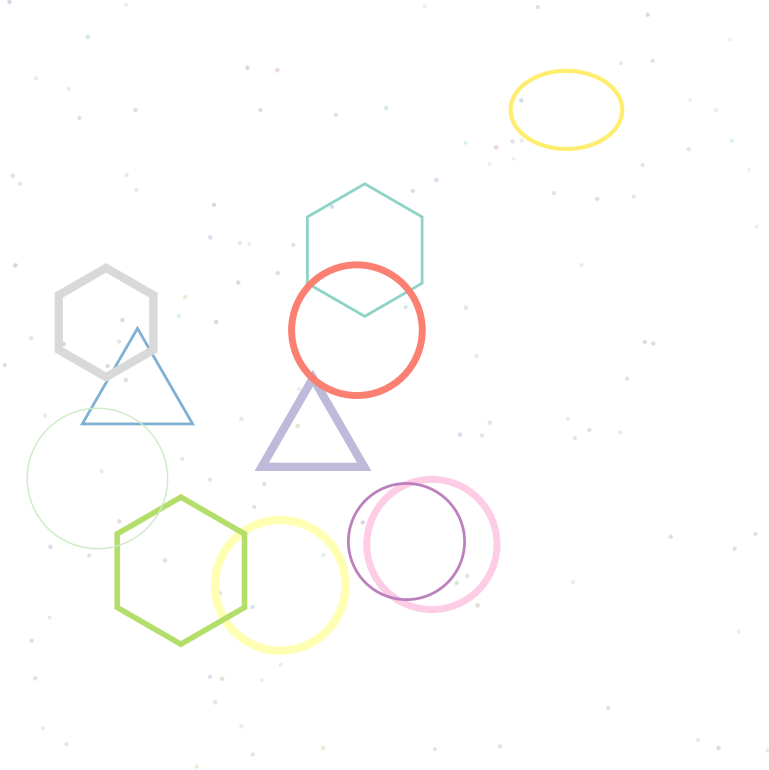[{"shape": "hexagon", "thickness": 1, "radius": 0.43, "center": [0.474, 0.675]}, {"shape": "circle", "thickness": 3, "radius": 0.42, "center": [0.364, 0.24]}, {"shape": "triangle", "thickness": 3, "radius": 0.38, "center": [0.406, 0.432]}, {"shape": "circle", "thickness": 2.5, "radius": 0.42, "center": [0.464, 0.571]}, {"shape": "triangle", "thickness": 1, "radius": 0.41, "center": [0.179, 0.491]}, {"shape": "hexagon", "thickness": 2, "radius": 0.48, "center": [0.235, 0.259]}, {"shape": "circle", "thickness": 2.5, "radius": 0.42, "center": [0.561, 0.293]}, {"shape": "hexagon", "thickness": 3, "radius": 0.35, "center": [0.138, 0.581]}, {"shape": "circle", "thickness": 1, "radius": 0.38, "center": [0.528, 0.297]}, {"shape": "circle", "thickness": 0.5, "radius": 0.46, "center": [0.127, 0.379]}, {"shape": "oval", "thickness": 1.5, "radius": 0.36, "center": [0.736, 0.857]}]